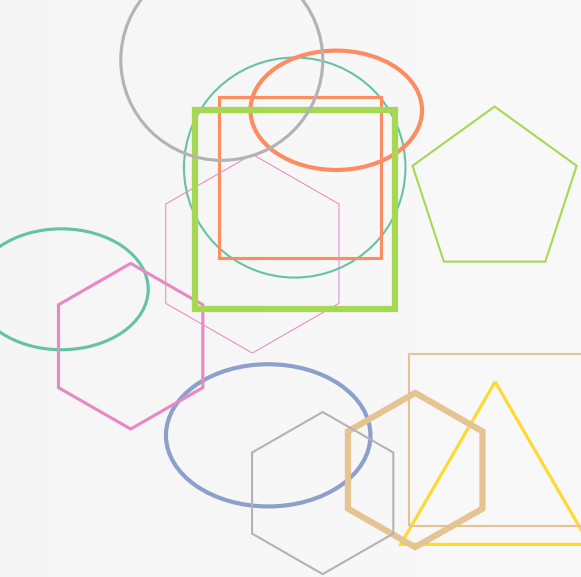[{"shape": "circle", "thickness": 1, "radius": 0.95, "center": [0.507, 0.709]}, {"shape": "oval", "thickness": 1.5, "radius": 0.75, "center": [0.105, 0.498]}, {"shape": "square", "thickness": 1.5, "radius": 0.7, "center": [0.516, 0.692]}, {"shape": "oval", "thickness": 2, "radius": 0.74, "center": [0.578, 0.808]}, {"shape": "oval", "thickness": 2, "radius": 0.88, "center": [0.461, 0.245]}, {"shape": "hexagon", "thickness": 1.5, "radius": 0.72, "center": [0.225, 0.4]}, {"shape": "hexagon", "thickness": 0.5, "radius": 0.86, "center": [0.434, 0.56]}, {"shape": "pentagon", "thickness": 1, "radius": 0.74, "center": [0.851, 0.666]}, {"shape": "square", "thickness": 3, "radius": 0.86, "center": [0.508, 0.636]}, {"shape": "triangle", "thickness": 1.5, "radius": 0.94, "center": [0.852, 0.15]}, {"shape": "square", "thickness": 1, "radius": 0.75, "center": [0.853, 0.237]}, {"shape": "hexagon", "thickness": 3, "radius": 0.67, "center": [0.714, 0.185]}, {"shape": "hexagon", "thickness": 1, "radius": 0.7, "center": [0.555, 0.145]}, {"shape": "circle", "thickness": 1.5, "radius": 0.87, "center": [0.382, 0.895]}]